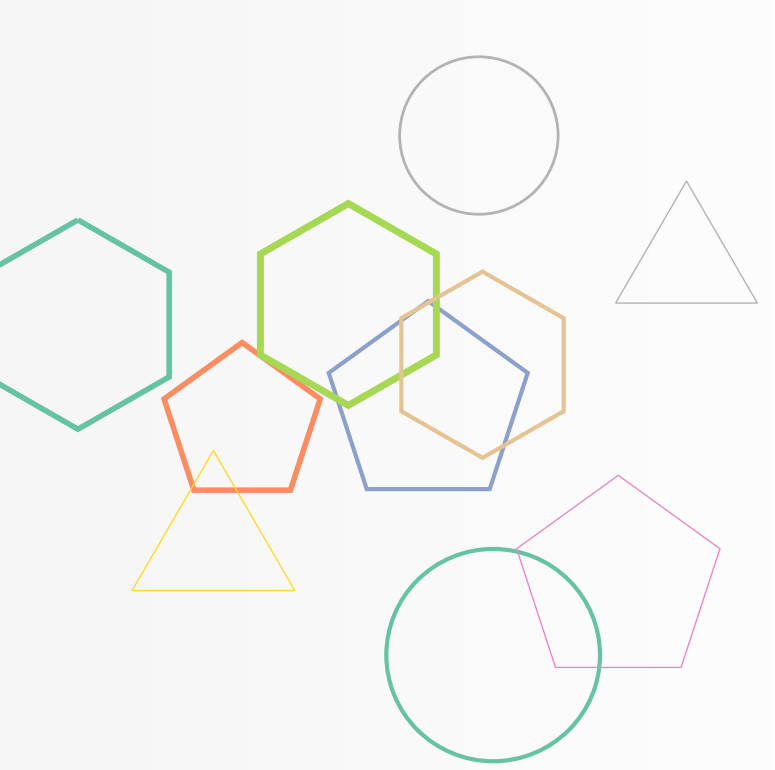[{"shape": "hexagon", "thickness": 2, "radius": 0.68, "center": [0.101, 0.578]}, {"shape": "circle", "thickness": 1.5, "radius": 0.69, "center": [0.636, 0.149]}, {"shape": "pentagon", "thickness": 2, "radius": 0.53, "center": [0.312, 0.449]}, {"shape": "pentagon", "thickness": 1.5, "radius": 0.67, "center": [0.553, 0.474]}, {"shape": "pentagon", "thickness": 0.5, "radius": 0.69, "center": [0.798, 0.245]}, {"shape": "hexagon", "thickness": 2.5, "radius": 0.66, "center": [0.449, 0.605]}, {"shape": "triangle", "thickness": 0.5, "radius": 0.61, "center": [0.275, 0.294]}, {"shape": "hexagon", "thickness": 1.5, "radius": 0.6, "center": [0.623, 0.526]}, {"shape": "triangle", "thickness": 0.5, "radius": 0.53, "center": [0.886, 0.659]}, {"shape": "circle", "thickness": 1, "radius": 0.51, "center": [0.618, 0.824]}]